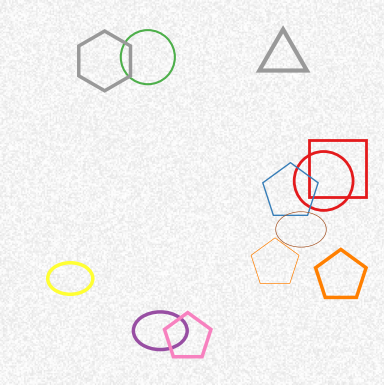[{"shape": "square", "thickness": 2, "radius": 0.37, "center": [0.878, 0.562]}, {"shape": "circle", "thickness": 2, "radius": 0.38, "center": [0.841, 0.53]}, {"shape": "pentagon", "thickness": 1, "radius": 0.38, "center": [0.754, 0.502]}, {"shape": "circle", "thickness": 1.5, "radius": 0.35, "center": [0.384, 0.852]}, {"shape": "oval", "thickness": 2.5, "radius": 0.35, "center": [0.416, 0.141]}, {"shape": "pentagon", "thickness": 0.5, "radius": 0.33, "center": [0.714, 0.317]}, {"shape": "pentagon", "thickness": 2.5, "radius": 0.34, "center": [0.885, 0.283]}, {"shape": "oval", "thickness": 2.5, "radius": 0.29, "center": [0.182, 0.277]}, {"shape": "oval", "thickness": 0.5, "radius": 0.33, "center": [0.782, 0.404]}, {"shape": "pentagon", "thickness": 2.5, "radius": 0.32, "center": [0.488, 0.125]}, {"shape": "hexagon", "thickness": 2.5, "radius": 0.39, "center": [0.272, 0.842]}, {"shape": "triangle", "thickness": 3, "radius": 0.36, "center": [0.735, 0.852]}]